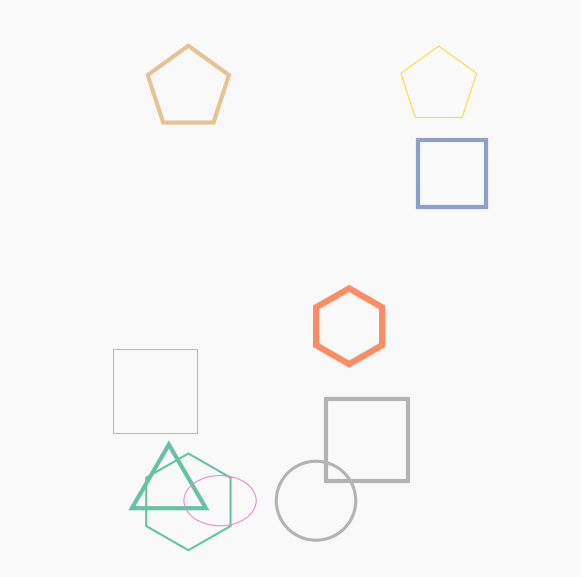[{"shape": "triangle", "thickness": 2, "radius": 0.37, "center": [0.291, 0.156]}, {"shape": "hexagon", "thickness": 1, "radius": 0.42, "center": [0.324, 0.13]}, {"shape": "hexagon", "thickness": 3, "radius": 0.33, "center": [0.601, 0.434]}, {"shape": "square", "thickness": 2, "radius": 0.29, "center": [0.777, 0.699]}, {"shape": "oval", "thickness": 0.5, "radius": 0.31, "center": [0.379, 0.132]}, {"shape": "square", "thickness": 0.5, "radius": 0.36, "center": [0.267, 0.322]}, {"shape": "pentagon", "thickness": 0.5, "radius": 0.34, "center": [0.755, 0.851]}, {"shape": "pentagon", "thickness": 2, "radius": 0.37, "center": [0.324, 0.846]}, {"shape": "square", "thickness": 2, "radius": 0.35, "center": [0.631, 0.238]}, {"shape": "circle", "thickness": 1.5, "radius": 0.34, "center": [0.544, 0.132]}]